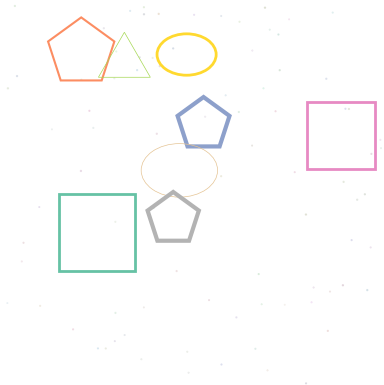[{"shape": "square", "thickness": 2, "radius": 0.5, "center": [0.252, 0.397]}, {"shape": "pentagon", "thickness": 1.5, "radius": 0.45, "center": [0.211, 0.864]}, {"shape": "pentagon", "thickness": 3, "radius": 0.35, "center": [0.529, 0.677]}, {"shape": "square", "thickness": 2, "radius": 0.44, "center": [0.885, 0.648]}, {"shape": "triangle", "thickness": 0.5, "radius": 0.39, "center": [0.323, 0.838]}, {"shape": "oval", "thickness": 2, "radius": 0.38, "center": [0.485, 0.858]}, {"shape": "oval", "thickness": 0.5, "radius": 0.5, "center": [0.466, 0.558]}, {"shape": "pentagon", "thickness": 3, "radius": 0.35, "center": [0.45, 0.431]}]